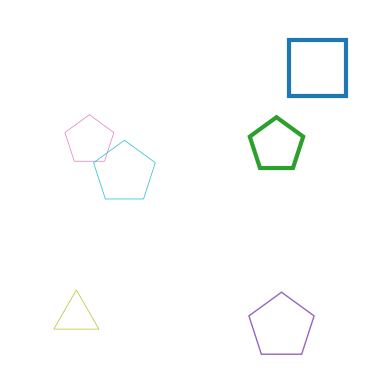[{"shape": "square", "thickness": 3, "radius": 0.37, "center": [0.824, 0.823]}, {"shape": "pentagon", "thickness": 3, "radius": 0.36, "center": [0.718, 0.623]}, {"shape": "pentagon", "thickness": 1, "radius": 0.45, "center": [0.731, 0.152]}, {"shape": "pentagon", "thickness": 0.5, "radius": 0.33, "center": [0.232, 0.635]}, {"shape": "triangle", "thickness": 0.5, "radius": 0.34, "center": [0.198, 0.179]}, {"shape": "pentagon", "thickness": 0.5, "radius": 0.42, "center": [0.323, 0.551]}]